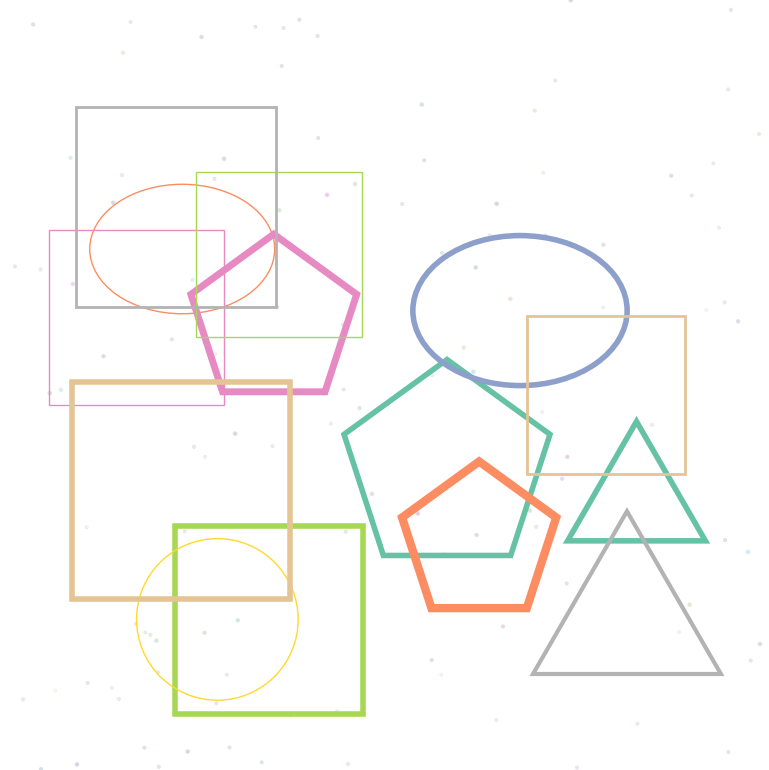[{"shape": "triangle", "thickness": 2, "radius": 0.52, "center": [0.827, 0.349]}, {"shape": "pentagon", "thickness": 2, "radius": 0.7, "center": [0.581, 0.392]}, {"shape": "oval", "thickness": 0.5, "radius": 0.6, "center": [0.237, 0.677]}, {"shape": "pentagon", "thickness": 3, "radius": 0.53, "center": [0.622, 0.295]}, {"shape": "oval", "thickness": 2, "radius": 0.7, "center": [0.675, 0.597]}, {"shape": "square", "thickness": 0.5, "radius": 0.57, "center": [0.178, 0.588]}, {"shape": "pentagon", "thickness": 2.5, "radius": 0.57, "center": [0.356, 0.583]}, {"shape": "square", "thickness": 2, "radius": 0.61, "center": [0.35, 0.194]}, {"shape": "square", "thickness": 0.5, "radius": 0.54, "center": [0.362, 0.67]}, {"shape": "circle", "thickness": 0.5, "radius": 0.52, "center": [0.282, 0.196]}, {"shape": "square", "thickness": 2, "radius": 0.71, "center": [0.235, 0.363]}, {"shape": "square", "thickness": 1, "radius": 0.51, "center": [0.787, 0.487]}, {"shape": "triangle", "thickness": 1.5, "radius": 0.7, "center": [0.814, 0.195]}, {"shape": "square", "thickness": 1, "radius": 0.65, "center": [0.229, 0.731]}]